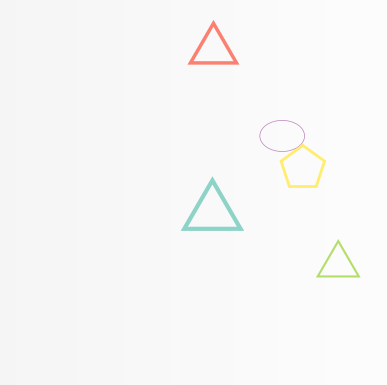[{"shape": "triangle", "thickness": 3, "radius": 0.42, "center": [0.548, 0.448]}, {"shape": "triangle", "thickness": 2.5, "radius": 0.34, "center": [0.551, 0.871]}, {"shape": "triangle", "thickness": 1.5, "radius": 0.31, "center": [0.873, 0.313]}, {"shape": "oval", "thickness": 0.5, "radius": 0.29, "center": [0.728, 0.647]}, {"shape": "pentagon", "thickness": 2, "radius": 0.29, "center": [0.782, 0.563]}]